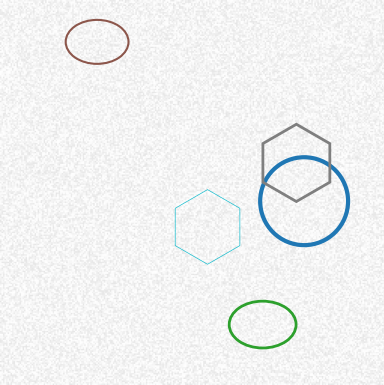[{"shape": "circle", "thickness": 3, "radius": 0.57, "center": [0.79, 0.477]}, {"shape": "oval", "thickness": 2, "radius": 0.43, "center": [0.682, 0.157]}, {"shape": "oval", "thickness": 1.5, "radius": 0.41, "center": [0.252, 0.891]}, {"shape": "hexagon", "thickness": 2, "radius": 0.5, "center": [0.77, 0.577]}, {"shape": "hexagon", "thickness": 0.5, "radius": 0.48, "center": [0.539, 0.411]}]